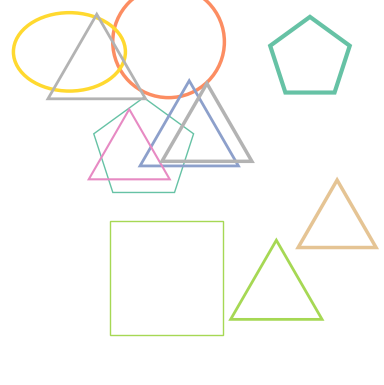[{"shape": "pentagon", "thickness": 3, "radius": 0.54, "center": [0.805, 0.848]}, {"shape": "pentagon", "thickness": 1, "radius": 0.68, "center": [0.373, 0.61]}, {"shape": "circle", "thickness": 2.5, "radius": 0.72, "center": [0.438, 0.891]}, {"shape": "triangle", "thickness": 2, "radius": 0.74, "center": [0.491, 0.643]}, {"shape": "triangle", "thickness": 1.5, "radius": 0.61, "center": [0.336, 0.595]}, {"shape": "triangle", "thickness": 2, "radius": 0.69, "center": [0.718, 0.239]}, {"shape": "square", "thickness": 1, "radius": 0.74, "center": [0.432, 0.278]}, {"shape": "oval", "thickness": 2.5, "radius": 0.73, "center": [0.18, 0.865]}, {"shape": "triangle", "thickness": 2.5, "radius": 0.58, "center": [0.876, 0.416]}, {"shape": "triangle", "thickness": 2.5, "radius": 0.67, "center": [0.537, 0.648]}, {"shape": "triangle", "thickness": 2, "radius": 0.73, "center": [0.251, 0.817]}]